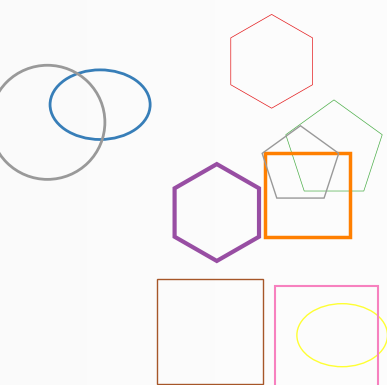[{"shape": "hexagon", "thickness": 0.5, "radius": 0.61, "center": [0.701, 0.841]}, {"shape": "oval", "thickness": 2, "radius": 0.65, "center": [0.258, 0.728]}, {"shape": "pentagon", "thickness": 0.5, "radius": 0.65, "center": [0.862, 0.61]}, {"shape": "hexagon", "thickness": 3, "radius": 0.63, "center": [0.559, 0.448]}, {"shape": "square", "thickness": 2.5, "radius": 0.55, "center": [0.794, 0.495]}, {"shape": "oval", "thickness": 1, "radius": 0.58, "center": [0.883, 0.129]}, {"shape": "square", "thickness": 1, "radius": 0.68, "center": [0.542, 0.139]}, {"shape": "square", "thickness": 1.5, "radius": 0.67, "center": [0.842, 0.124]}, {"shape": "pentagon", "thickness": 1, "radius": 0.52, "center": [0.775, 0.57]}, {"shape": "circle", "thickness": 2, "radius": 0.74, "center": [0.122, 0.682]}]